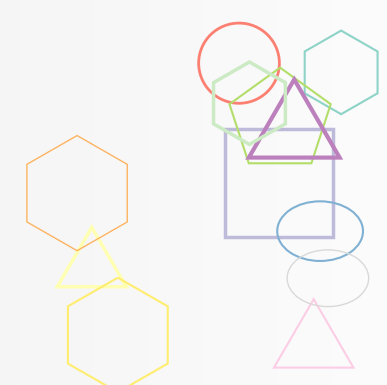[{"shape": "hexagon", "thickness": 1.5, "radius": 0.54, "center": [0.88, 0.812]}, {"shape": "triangle", "thickness": 2.5, "radius": 0.51, "center": [0.237, 0.307]}, {"shape": "square", "thickness": 2.5, "radius": 0.7, "center": [0.72, 0.524]}, {"shape": "circle", "thickness": 2, "radius": 0.52, "center": [0.617, 0.836]}, {"shape": "oval", "thickness": 1.5, "radius": 0.55, "center": [0.826, 0.4]}, {"shape": "hexagon", "thickness": 1, "radius": 0.75, "center": [0.199, 0.498]}, {"shape": "pentagon", "thickness": 1.5, "radius": 0.69, "center": [0.723, 0.687]}, {"shape": "triangle", "thickness": 1.5, "radius": 0.59, "center": [0.81, 0.104]}, {"shape": "oval", "thickness": 1, "radius": 0.53, "center": [0.846, 0.277]}, {"shape": "triangle", "thickness": 3, "radius": 0.68, "center": [0.759, 0.658]}, {"shape": "hexagon", "thickness": 2.5, "radius": 0.54, "center": [0.644, 0.732]}, {"shape": "hexagon", "thickness": 1.5, "radius": 0.74, "center": [0.304, 0.13]}]